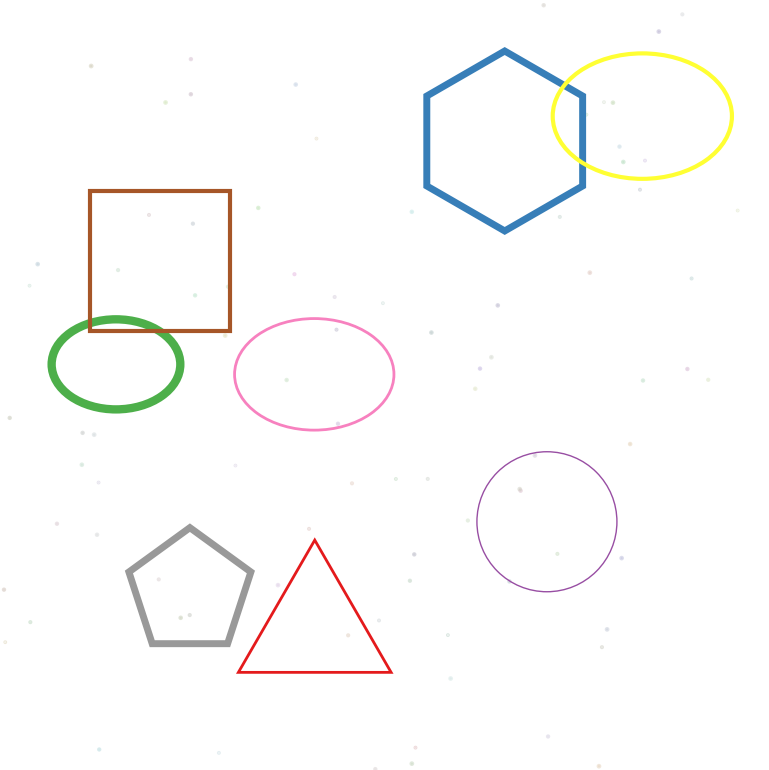[{"shape": "triangle", "thickness": 1, "radius": 0.57, "center": [0.409, 0.184]}, {"shape": "hexagon", "thickness": 2.5, "radius": 0.58, "center": [0.655, 0.817]}, {"shape": "oval", "thickness": 3, "radius": 0.42, "center": [0.151, 0.527]}, {"shape": "circle", "thickness": 0.5, "radius": 0.45, "center": [0.71, 0.322]}, {"shape": "oval", "thickness": 1.5, "radius": 0.58, "center": [0.834, 0.849]}, {"shape": "square", "thickness": 1.5, "radius": 0.45, "center": [0.208, 0.661]}, {"shape": "oval", "thickness": 1, "radius": 0.52, "center": [0.408, 0.514]}, {"shape": "pentagon", "thickness": 2.5, "radius": 0.42, "center": [0.247, 0.231]}]